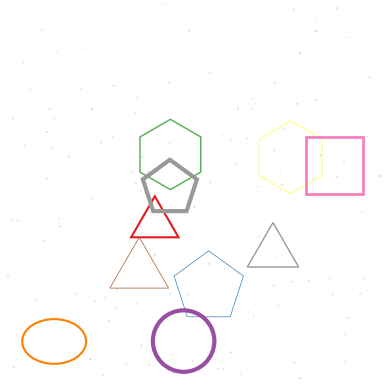[{"shape": "triangle", "thickness": 1.5, "radius": 0.36, "center": [0.402, 0.419]}, {"shape": "pentagon", "thickness": 0.5, "radius": 0.47, "center": [0.542, 0.254]}, {"shape": "hexagon", "thickness": 1, "radius": 0.46, "center": [0.443, 0.599]}, {"shape": "circle", "thickness": 3, "radius": 0.4, "center": [0.477, 0.114]}, {"shape": "oval", "thickness": 1.5, "radius": 0.41, "center": [0.141, 0.113]}, {"shape": "hexagon", "thickness": 0.5, "radius": 0.47, "center": [0.755, 0.591]}, {"shape": "triangle", "thickness": 0.5, "radius": 0.44, "center": [0.362, 0.296]}, {"shape": "square", "thickness": 2, "radius": 0.37, "center": [0.869, 0.57]}, {"shape": "pentagon", "thickness": 3, "radius": 0.37, "center": [0.441, 0.511]}, {"shape": "triangle", "thickness": 1, "radius": 0.39, "center": [0.709, 0.345]}]